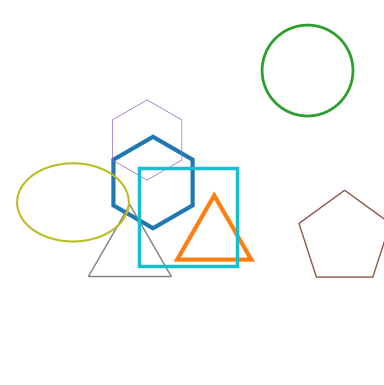[{"shape": "hexagon", "thickness": 3, "radius": 0.59, "center": [0.397, 0.526]}, {"shape": "triangle", "thickness": 3, "radius": 0.56, "center": [0.556, 0.381]}, {"shape": "circle", "thickness": 2, "radius": 0.59, "center": [0.799, 0.817]}, {"shape": "hexagon", "thickness": 0.5, "radius": 0.52, "center": [0.382, 0.636]}, {"shape": "pentagon", "thickness": 1, "radius": 0.62, "center": [0.895, 0.381]}, {"shape": "triangle", "thickness": 1, "radius": 0.62, "center": [0.337, 0.344]}, {"shape": "oval", "thickness": 1.5, "radius": 0.73, "center": [0.19, 0.474]}, {"shape": "square", "thickness": 2.5, "radius": 0.63, "center": [0.488, 0.437]}]